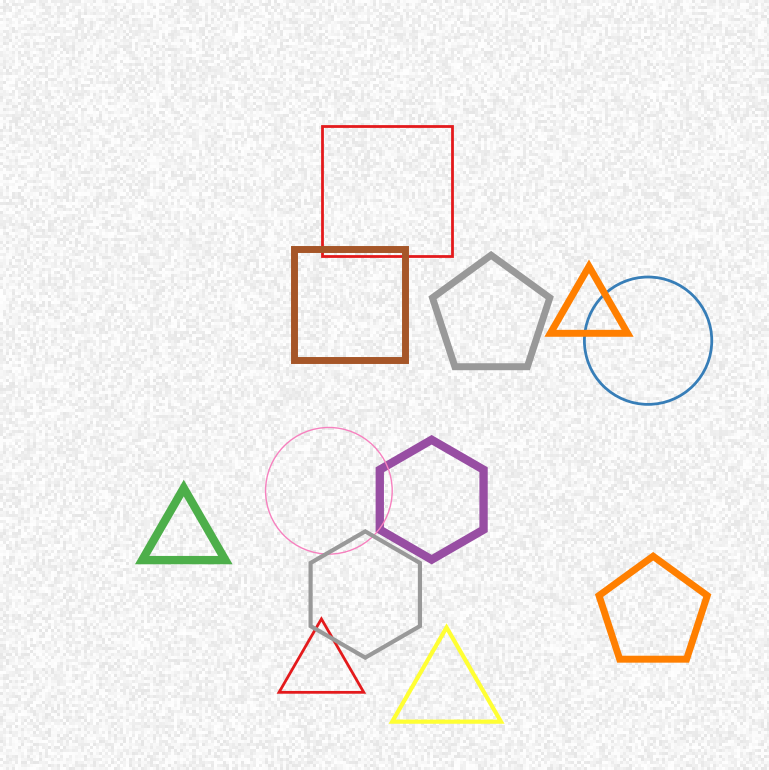[{"shape": "square", "thickness": 1, "radius": 0.42, "center": [0.502, 0.751]}, {"shape": "triangle", "thickness": 1, "radius": 0.32, "center": [0.417, 0.133]}, {"shape": "circle", "thickness": 1, "radius": 0.41, "center": [0.842, 0.558]}, {"shape": "triangle", "thickness": 3, "radius": 0.31, "center": [0.239, 0.304]}, {"shape": "hexagon", "thickness": 3, "radius": 0.39, "center": [0.561, 0.351]}, {"shape": "pentagon", "thickness": 2.5, "radius": 0.37, "center": [0.848, 0.204]}, {"shape": "triangle", "thickness": 2.5, "radius": 0.29, "center": [0.765, 0.596]}, {"shape": "triangle", "thickness": 1.5, "radius": 0.41, "center": [0.58, 0.104]}, {"shape": "square", "thickness": 2.5, "radius": 0.36, "center": [0.454, 0.605]}, {"shape": "circle", "thickness": 0.5, "radius": 0.41, "center": [0.427, 0.363]}, {"shape": "pentagon", "thickness": 2.5, "radius": 0.4, "center": [0.638, 0.589]}, {"shape": "hexagon", "thickness": 1.5, "radius": 0.41, "center": [0.474, 0.228]}]